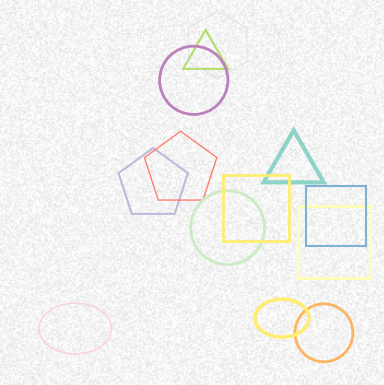[{"shape": "triangle", "thickness": 3, "radius": 0.45, "center": [0.763, 0.571]}, {"shape": "square", "thickness": 2, "radius": 0.46, "center": [0.867, 0.372]}, {"shape": "pentagon", "thickness": 1.5, "radius": 0.47, "center": [0.398, 0.521]}, {"shape": "pentagon", "thickness": 1, "radius": 0.49, "center": [0.469, 0.56]}, {"shape": "square", "thickness": 1.5, "radius": 0.39, "center": [0.872, 0.439]}, {"shape": "circle", "thickness": 2, "radius": 0.38, "center": [0.841, 0.136]}, {"shape": "triangle", "thickness": 1.5, "radius": 0.34, "center": [0.534, 0.855]}, {"shape": "oval", "thickness": 1, "radius": 0.47, "center": [0.195, 0.147]}, {"shape": "hexagon", "thickness": 0.5, "radius": 0.44, "center": [0.565, 0.883]}, {"shape": "circle", "thickness": 2, "radius": 0.44, "center": [0.503, 0.791]}, {"shape": "circle", "thickness": 2, "radius": 0.48, "center": [0.591, 0.409]}, {"shape": "oval", "thickness": 2.5, "radius": 0.35, "center": [0.732, 0.174]}, {"shape": "square", "thickness": 2, "radius": 0.43, "center": [0.665, 0.46]}]